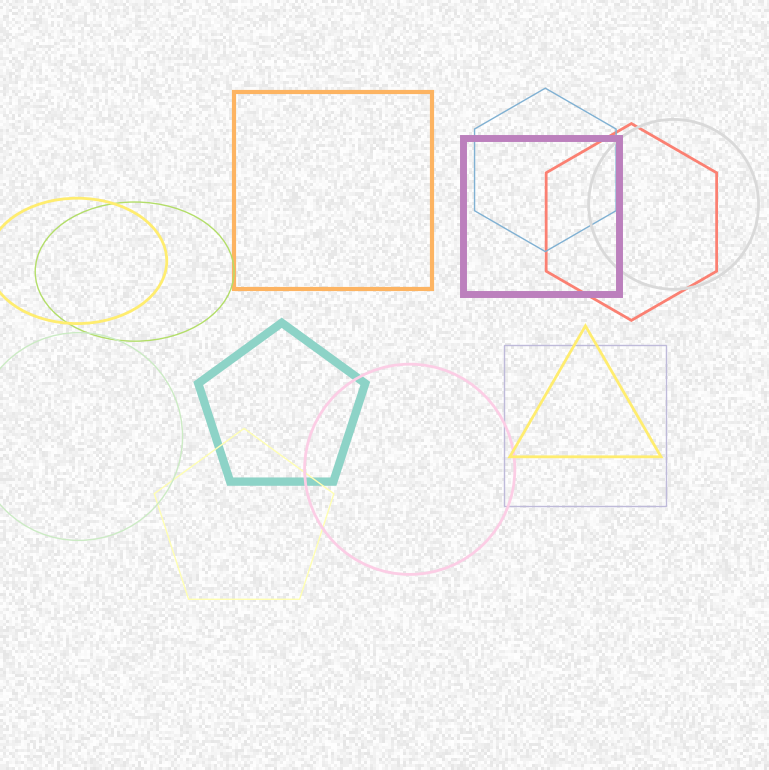[{"shape": "pentagon", "thickness": 3, "radius": 0.57, "center": [0.366, 0.467]}, {"shape": "pentagon", "thickness": 0.5, "radius": 0.61, "center": [0.317, 0.321]}, {"shape": "square", "thickness": 0.5, "radius": 0.52, "center": [0.76, 0.447]}, {"shape": "hexagon", "thickness": 1, "radius": 0.64, "center": [0.82, 0.712]}, {"shape": "hexagon", "thickness": 0.5, "radius": 0.53, "center": [0.708, 0.779]}, {"shape": "square", "thickness": 1.5, "radius": 0.64, "center": [0.432, 0.753]}, {"shape": "oval", "thickness": 0.5, "radius": 0.65, "center": [0.175, 0.647]}, {"shape": "circle", "thickness": 1, "radius": 0.68, "center": [0.532, 0.391]}, {"shape": "circle", "thickness": 1, "radius": 0.55, "center": [0.875, 0.735]}, {"shape": "square", "thickness": 2.5, "radius": 0.5, "center": [0.703, 0.72]}, {"shape": "circle", "thickness": 0.5, "radius": 0.67, "center": [0.102, 0.433]}, {"shape": "triangle", "thickness": 1, "radius": 0.57, "center": [0.76, 0.463]}, {"shape": "oval", "thickness": 1, "radius": 0.58, "center": [0.1, 0.661]}]